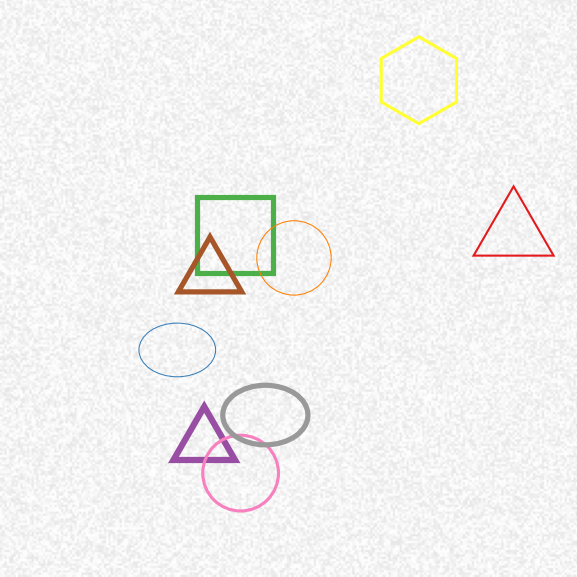[{"shape": "triangle", "thickness": 1, "radius": 0.4, "center": [0.889, 0.596]}, {"shape": "oval", "thickness": 0.5, "radius": 0.33, "center": [0.307, 0.393]}, {"shape": "square", "thickness": 2.5, "radius": 0.33, "center": [0.407, 0.592]}, {"shape": "triangle", "thickness": 3, "radius": 0.31, "center": [0.354, 0.233]}, {"shape": "circle", "thickness": 0.5, "radius": 0.32, "center": [0.509, 0.553]}, {"shape": "hexagon", "thickness": 1.5, "radius": 0.38, "center": [0.725, 0.86]}, {"shape": "triangle", "thickness": 2.5, "radius": 0.32, "center": [0.364, 0.525]}, {"shape": "circle", "thickness": 1.5, "radius": 0.33, "center": [0.417, 0.18]}, {"shape": "oval", "thickness": 2.5, "radius": 0.37, "center": [0.459, 0.28]}]